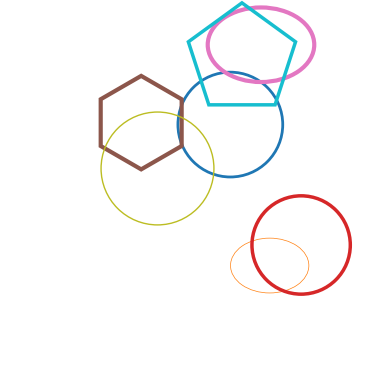[{"shape": "circle", "thickness": 2, "radius": 0.68, "center": [0.598, 0.676]}, {"shape": "oval", "thickness": 0.5, "radius": 0.51, "center": [0.7, 0.31]}, {"shape": "circle", "thickness": 2.5, "radius": 0.64, "center": [0.782, 0.364]}, {"shape": "hexagon", "thickness": 3, "radius": 0.61, "center": [0.367, 0.681]}, {"shape": "oval", "thickness": 3, "radius": 0.69, "center": [0.678, 0.884]}, {"shape": "circle", "thickness": 1, "radius": 0.73, "center": [0.409, 0.562]}, {"shape": "pentagon", "thickness": 2.5, "radius": 0.73, "center": [0.628, 0.846]}]